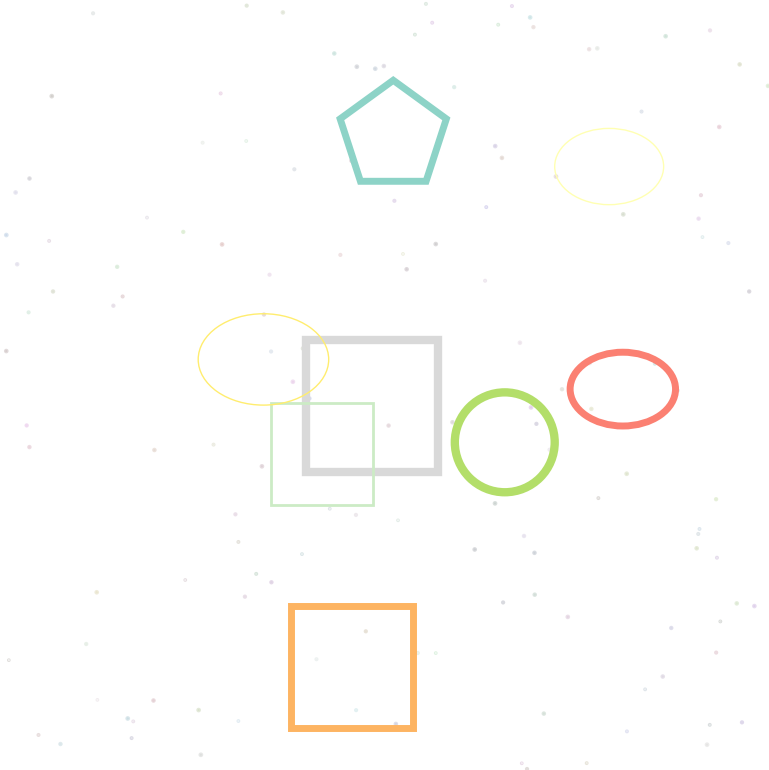[{"shape": "pentagon", "thickness": 2.5, "radius": 0.36, "center": [0.511, 0.823]}, {"shape": "oval", "thickness": 0.5, "radius": 0.35, "center": [0.791, 0.784]}, {"shape": "oval", "thickness": 2.5, "radius": 0.34, "center": [0.809, 0.495]}, {"shape": "square", "thickness": 2.5, "radius": 0.4, "center": [0.457, 0.133]}, {"shape": "circle", "thickness": 3, "radius": 0.32, "center": [0.656, 0.426]}, {"shape": "square", "thickness": 3, "radius": 0.43, "center": [0.484, 0.472]}, {"shape": "square", "thickness": 1, "radius": 0.33, "center": [0.418, 0.41]}, {"shape": "oval", "thickness": 0.5, "radius": 0.42, "center": [0.342, 0.533]}]